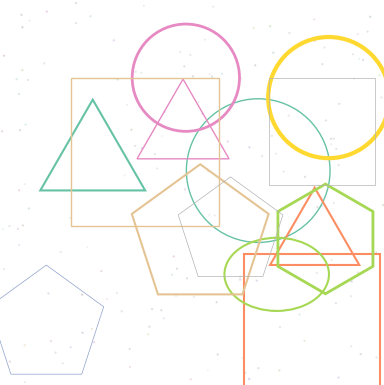[{"shape": "triangle", "thickness": 1.5, "radius": 0.79, "center": [0.241, 0.584]}, {"shape": "circle", "thickness": 1, "radius": 0.93, "center": [0.671, 0.557]}, {"shape": "square", "thickness": 1.5, "radius": 0.88, "center": [0.811, 0.162]}, {"shape": "triangle", "thickness": 1.5, "radius": 0.67, "center": [0.817, 0.379]}, {"shape": "pentagon", "thickness": 0.5, "radius": 0.78, "center": [0.12, 0.155]}, {"shape": "triangle", "thickness": 1, "radius": 0.69, "center": [0.475, 0.656]}, {"shape": "circle", "thickness": 2, "radius": 0.7, "center": [0.483, 0.798]}, {"shape": "oval", "thickness": 1.5, "radius": 0.68, "center": [0.719, 0.287]}, {"shape": "hexagon", "thickness": 2, "radius": 0.71, "center": [0.845, 0.379]}, {"shape": "circle", "thickness": 3, "radius": 0.79, "center": [0.854, 0.747]}, {"shape": "square", "thickness": 1, "radius": 0.96, "center": [0.376, 0.606]}, {"shape": "pentagon", "thickness": 1.5, "radius": 0.93, "center": [0.52, 0.387]}, {"shape": "square", "thickness": 0.5, "radius": 0.69, "center": [0.837, 0.658]}, {"shape": "pentagon", "thickness": 0.5, "radius": 0.71, "center": [0.599, 0.398]}]